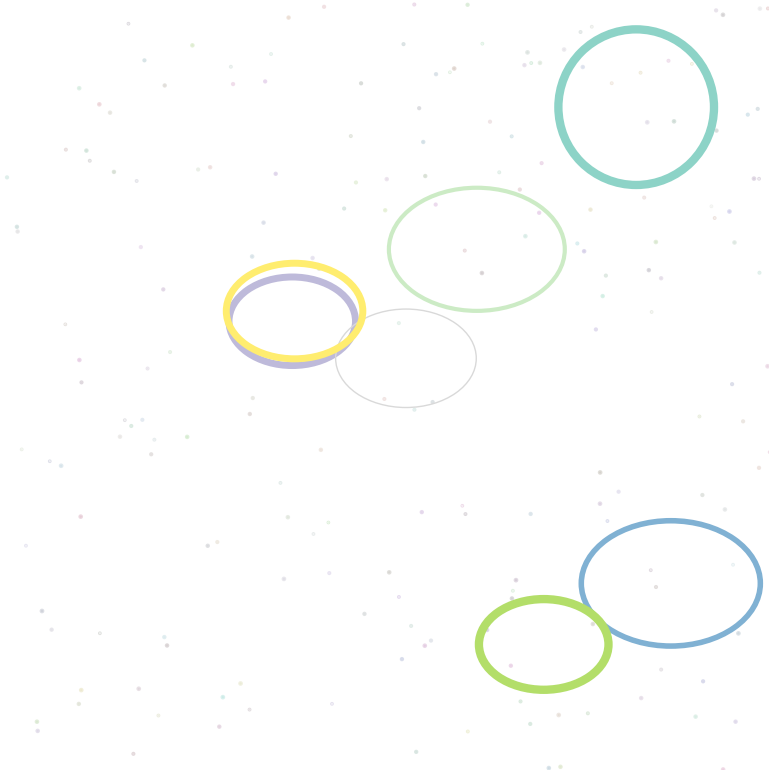[{"shape": "circle", "thickness": 3, "radius": 0.51, "center": [0.826, 0.861]}, {"shape": "oval", "thickness": 2.5, "radius": 0.41, "center": [0.38, 0.583]}, {"shape": "oval", "thickness": 2, "radius": 0.58, "center": [0.871, 0.242]}, {"shape": "oval", "thickness": 3, "radius": 0.42, "center": [0.706, 0.163]}, {"shape": "oval", "thickness": 0.5, "radius": 0.46, "center": [0.527, 0.535]}, {"shape": "oval", "thickness": 1.5, "radius": 0.57, "center": [0.619, 0.676]}, {"shape": "oval", "thickness": 2.5, "radius": 0.44, "center": [0.383, 0.596]}]